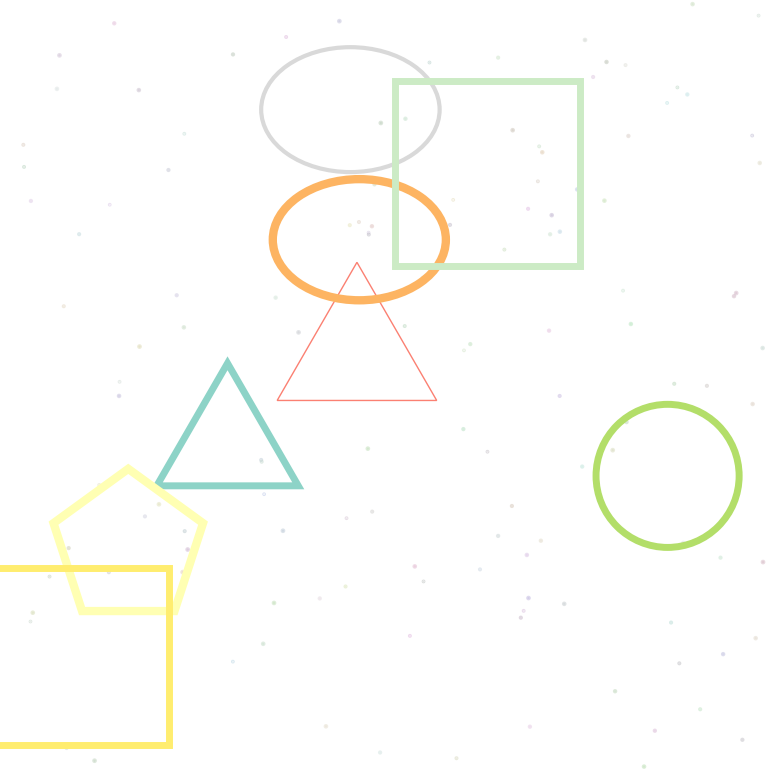[{"shape": "triangle", "thickness": 2.5, "radius": 0.53, "center": [0.295, 0.422]}, {"shape": "pentagon", "thickness": 3, "radius": 0.51, "center": [0.167, 0.289]}, {"shape": "triangle", "thickness": 0.5, "radius": 0.6, "center": [0.464, 0.54]}, {"shape": "oval", "thickness": 3, "radius": 0.56, "center": [0.467, 0.689]}, {"shape": "circle", "thickness": 2.5, "radius": 0.46, "center": [0.867, 0.382]}, {"shape": "oval", "thickness": 1.5, "radius": 0.58, "center": [0.455, 0.858]}, {"shape": "square", "thickness": 2.5, "radius": 0.6, "center": [0.633, 0.775]}, {"shape": "square", "thickness": 2.5, "radius": 0.58, "center": [0.105, 0.148]}]